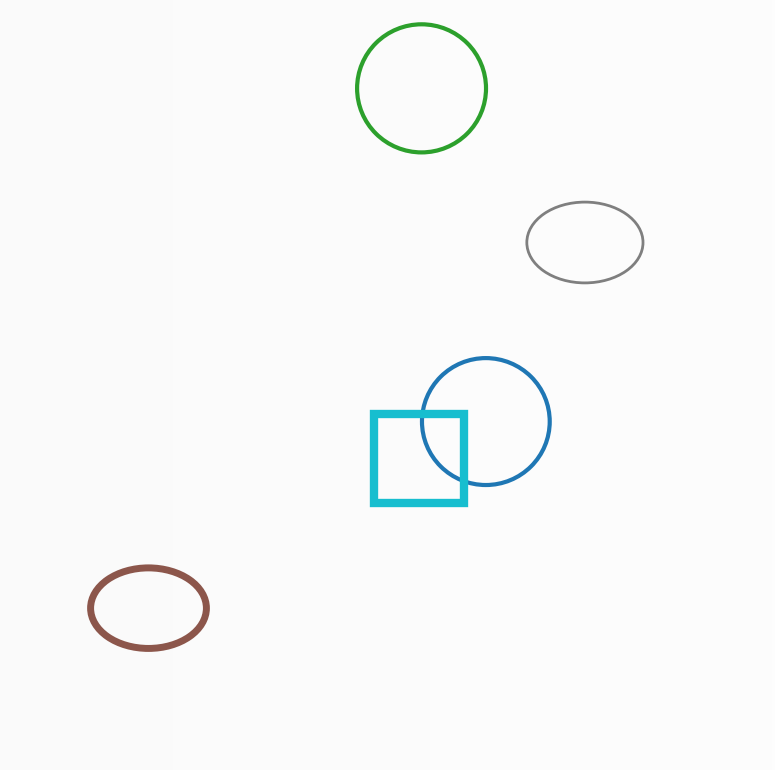[{"shape": "circle", "thickness": 1.5, "radius": 0.41, "center": [0.627, 0.453]}, {"shape": "circle", "thickness": 1.5, "radius": 0.42, "center": [0.544, 0.885]}, {"shape": "oval", "thickness": 2.5, "radius": 0.37, "center": [0.192, 0.21]}, {"shape": "oval", "thickness": 1, "radius": 0.37, "center": [0.755, 0.685]}, {"shape": "square", "thickness": 3, "radius": 0.29, "center": [0.54, 0.405]}]